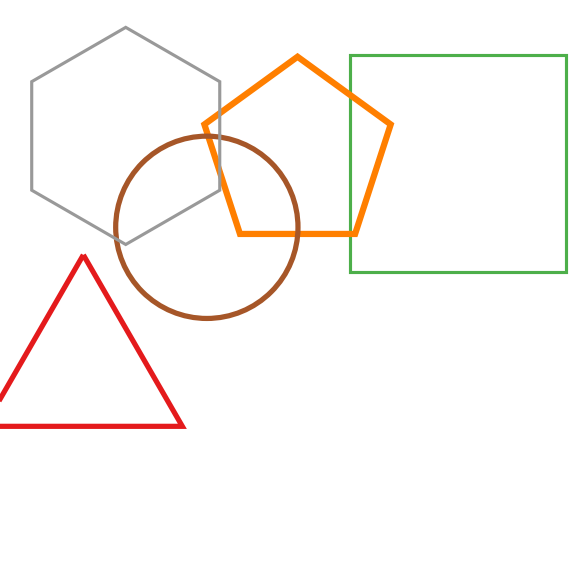[{"shape": "triangle", "thickness": 2.5, "radius": 0.99, "center": [0.144, 0.36]}, {"shape": "square", "thickness": 1.5, "radius": 0.94, "center": [0.793, 0.716]}, {"shape": "pentagon", "thickness": 3, "radius": 0.85, "center": [0.515, 0.731]}, {"shape": "circle", "thickness": 2.5, "radius": 0.79, "center": [0.358, 0.606]}, {"shape": "hexagon", "thickness": 1.5, "radius": 0.94, "center": [0.218, 0.764]}]